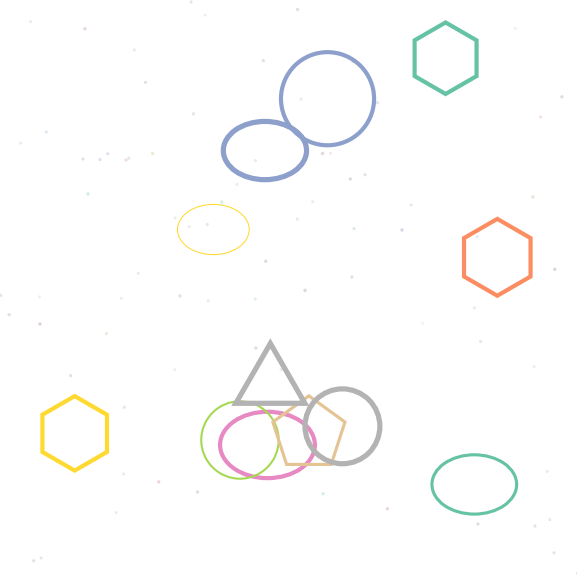[{"shape": "oval", "thickness": 1.5, "radius": 0.37, "center": [0.821, 0.16]}, {"shape": "hexagon", "thickness": 2, "radius": 0.31, "center": [0.772, 0.898]}, {"shape": "hexagon", "thickness": 2, "radius": 0.33, "center": [0.861, 0.554]}, {"shape": "circle", "thickness": 2, "radius": 0.4, "center": [0.567, 0.828]}, {"shape": "oval", "thickness": 2.5, "radius": 0.36, "center": [0.459, 0.738]}, {"shape": "oval", "thickness": 2, "radius": 0.41, "center": [0.463, 0.229]}, {"shape": "circle", "thickness": 1, "radius": 0.34, "center": [0.416, 0.237]}, {"shape": "oval", "thickness": 0.5, "radius": 0.31, "center": [0.369, 0.602]}, {"shape": "hexagon", "thickness": 2, "radius": 0.32, "center": [0.129, 0.249]}, {"shape": "pentagon", "thickness": 1.5, "radius": 0.33, "center": [0.535, 0.248]}, {"shape": "triangle", "thickness": 2.5, "radius": 0.35, "center": [0.468, 0.335]}, {"shape": "circle", "thickness": 2.5, "radius": 0.32, "center": [0.593, 0.261]}]